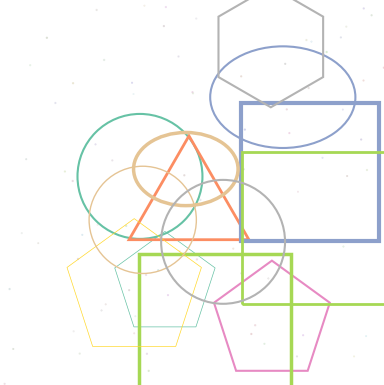[{"shape": "pentagon", "thickness": 0.5, "radius": 0.69, "center": [0.428, 0.262]}, {"shape": "circle", "thickness": 1.5, "radius": 0.81, "center": [0.364, 0.542]}, {"shape": "triangle", "thickness": 2, "radius": 0.9, "center": [0.491, 0.467]}, {"shape": "oval", "thickness": 1.5, "radius": 0.94, "center": [0.735, 0.748]}, {"shape": "square", "thickness": 3, "radius": 0.9, "center": [0.806, 0.552]}, {"shape": "pentagon", "thickness": 1.5, "radius": 0.79, "center": [0.706, 0.165]}, {"shape": "square", "thickness": 2, "radius": 0.98, "center": [0.825, 0.408]}, {"shape": "square", "thickness": 2.5, "radius": 0.99, "center": [0.558, 0.142]}, {"shape": "pentagon", "thickness": 0.5, "radius": 0.92, "center": [0.349, 0.249]}, {"shape": "circle", "thickness": 1, "radius": 0.7, "center": [0.371, 0.429]}, {"shape": "oval", "thickness": 2.5, "radius": 0.68, "center": [0.483, 0.561]}, {"shape": "circle", "thickness": 1.5, "radius": 0.8, "center": [0.579, 0.372]}, {"shape": "hexagon", "thickness": 1.5, "radius": 0.78, "center": [0.703, 0.878]}]